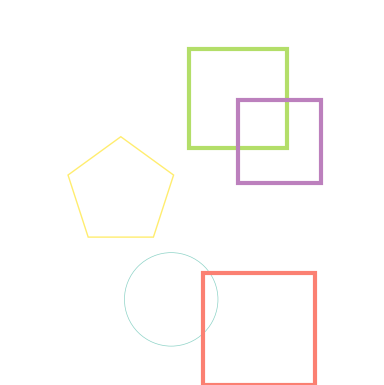[{"shape": "circle", "thickness": 0.5, "radius": 0.61, "center": [0.445, 0.222]}, {"shape": "square", "thickness": 3, "radius": 0.73, "center": [0.673, 0.145]}, {"shape": "square", "thickness": 3, "radius": 0.64, "center": [0.618, 0.744]}, {"shape": "square", "thickness": 3, "radius": 0.54, "center": [0.725, 0.633]}, {"shape": "pentagon", "thickness": 1, "radius": 0.72, "center": [0.314, 0.501]}]